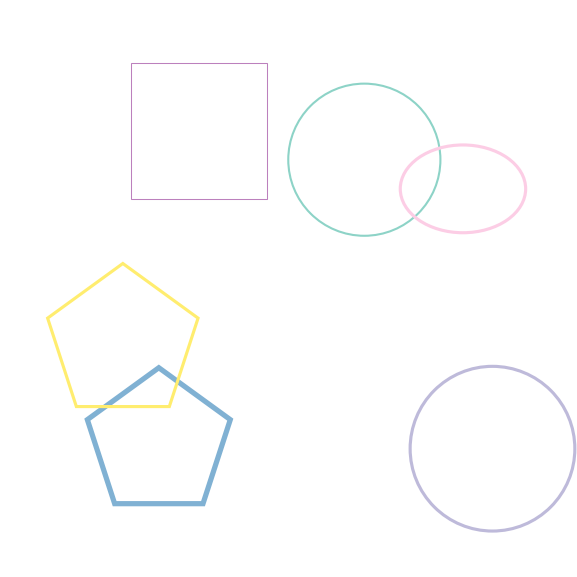[{"shape": "circle", "thickness": 1, "radius": 0.66, "center": [0.631, 0.723]}, {"shape": "circle", "thickness": 1.5, "radius": 0.71, "center": [0.853, 0.222]}, {"shape": "pentagon", "thickness": 2.5, "radius": 0.65, "center": [0.275, 0.232]}, {"shape": "oval", "thickness": 1.5, "radius": 0.54, "center": [0.802, 0.672]}, {"shape": "square", "thickness": 0.5, "radius": 0.59, "center": [0.344, 0.772]}, {"shape": "pentagon", "thickness": 1.5, "radius": 0.68, "center": [0.213, 0.406]}]